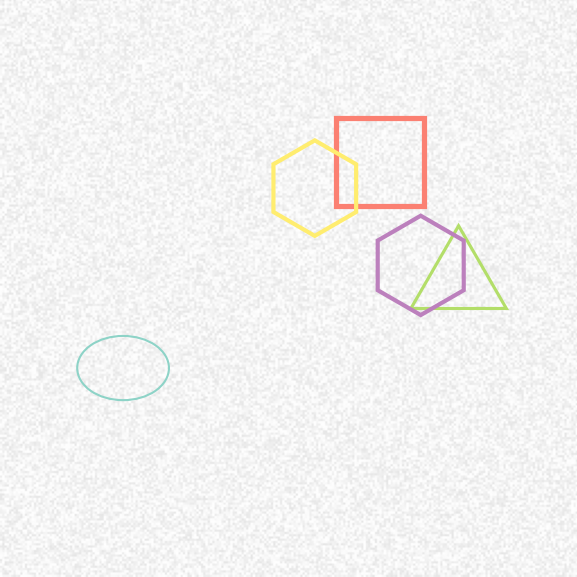[{"shape": "oval", "thickness": 1, "radius": 0.4, "center": [0.213, 0.362]}, {"shape": "square", "thickness": 2.5, "radius": 0.38, "center": [0.658, 0.718]}, {"shape": "triangle", "thickness": 1.5, "radius": 0.48, "center": [0.794, 0.513]}, {"shape": "hexagon", "thickness": 2, "radius": 0.43, "center": [0.729, 0.54]}, {"shape": "hexagon", "thickness": 2, "radius": 0.41, "center": [0.545, 0.673]}]